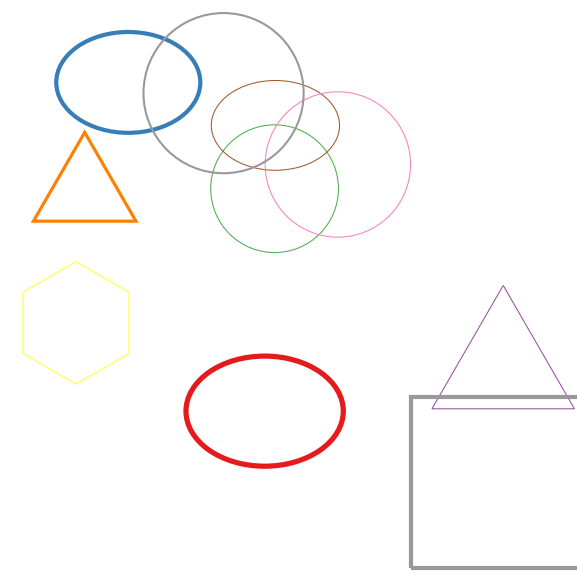[{"shape": "oval", "thickness": 2.5, "radius": 0.68, "center": [0.458, 0.287]}, {"shape": "oval", "thickness": 2, "radius": 0.62, "center": [0.222, 0.856]}, {"shape": "circle", "thickness": 0.5, "radius": 0.55, "center": [0.475, 0.672]}, {"shape": "triangle", "thickness": 0.5, "radius": 0.71, "center": [0.871, 0.362]}, {"shape": "triangle", "thickness": 1.5, "radius": 0.51, "center": [0.147, 0.667]}, {"shape": "hexagon", "thickness": 0.5, "radius": 0.53, "center": [0.132, 0.44]}, {"shape": "oval", "thickness": 0.5, "radius": 0.56, "center": [0.477, 0.782]}, {"shape": "circle", "thickness": 0.5, "radius": 0.63, "center": [0.585, 0.714]}, {"shape": "circle", "thickness": 1, "radius": 0.69, "center": [0.387, 0.838]}, {"shape": "square", "thickness": 2, "radius": 0.74, "center": [0.861, 0.163]}]